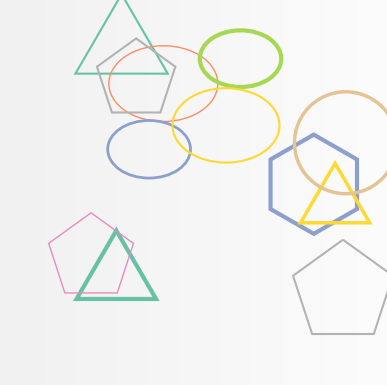[{"shape": "triangle", "thickness": 3, "radius": 0.59, "center": [0.3, 0.283]}, {"shape": "triangle", "thickness": 1.5, "radius": 0.69, "center": [0.314, 0.878]}, {"shape": "oval", "thickness": 1, "radius": 0.7, "center": [0.421, 0.783]}, {"shape": "hexagon", "thickness": 3, "radius": 0.64, "center": [0.81, 0.521]}, {"shape": "oval", "thickness": 2, "radius": 0.53, "center": [0.385, 0.612]}, {"shape": "pentagon", "thickness": 1, "radius": 0.58, "center": [0.235, 0.332]}, {"shape": "oval", "thickness": 3, "radius": 0.53, "center": [0.621, 0.848]}, {"shape": "triangle", "thickness": 2.5, "radius": 0.51, "center": [0.865, 0.473]}, {"shape": "oval", "thickness": 1.5, "radius": 0.69, "center": [0.583, 0.674]}, {"shape": "circle", "thickness": 2.5, "radius": 0.66, "center": [0.892, 0.629]}, {"shape": "pentagon", "thickness": 1.5, "radius": 0.68, "center": [0.885, 0.242]}, {"shape": "pentagon", "thickness": 1.5, "radius": 0.53, "center": [0.351, 0.794]}]